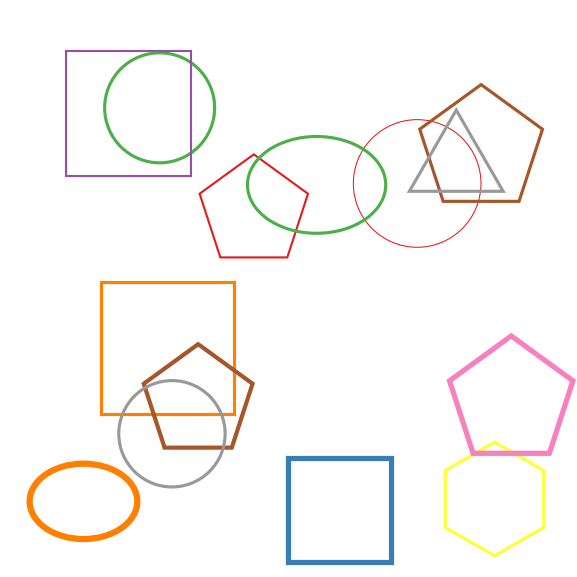[{"shape": "circle", "thickness": 0.5, "radius": 0.55, "center": [0.722, 0.681]}, {"shape": "pentagon", "thickness": 1, "radius": 0.49, "center": [0.439, 0.633]}, {"shape": "square", "thickness": 2.5, "radius": 0.45, "center": [0.588, 0.116]}, {"shape": "circle", "thickness": 1.5, "radius": 0.48, "center": [0.276, 0.812]}, {"shape": "oval", "thickness": 1.5, "radius": 0.6, "center": [0.548, 0.679]}, {"shape": "square", "thickness": 1, "radius": 0.54, "center": [0.223, 0.802]}, {"shape": "square", "thickness": 1.5, "radius": 0.57, "center": [0.29, 0.396]}, {"shape": "oval", "thickness": 3, "radius": 0.47, "center": [0.145, 0.131]}, {"shape": "hexagon", "thickness": 1.5, "radius": 0.49, "center": [0.856, 0.135]}, {"shape": "pentagon", "thickness": 2, "radius": 0.5, "center": [0.343, 0.304]}, {"shape": "pentagon", "thickness": 1.5, "radius": 0.56, "center": [0.833, 0.741]}, {"shape": "pentagon", "thickness": 2.5, "radius": 0.56, "center": [0.885, 0.305]}, {"shape": "triangle", "thickness": 1.5, "radius": 0.47, "center": [0.79, 0.715]}, {"shape": "circle", "thickness": 1.5, "radius": 0.46, "center": [0.298, 0.248]}]